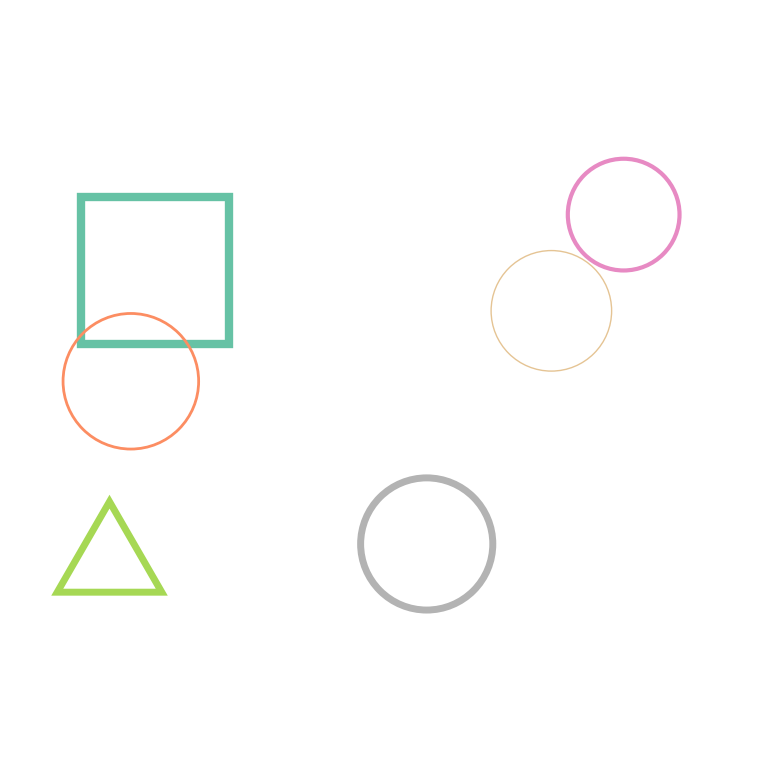[{"shape": "square", "thickness": 3, "radius": 0.48, "center": [0.201, 0.649]}, {"shape": "circle", "thickness": 1, "radius": 0.44, "center": [0.17, 0.505]}, {"shape": "circle", "thickness": 1.5, "radius": 0.36, "center": [0.81, 0.721]}, {"shape": "triangle", "thickness": 2.5, "radius": 0.39, "center": [0.142, 0.27]}, {"shape": "circle", "thickness": 0.5, "radius": 0.39, "center": [0.716, 0.596]}, {"shape": "circle", "thickness": 2.5, "radius": 0.43, "center": [0.554, 0.294]}]